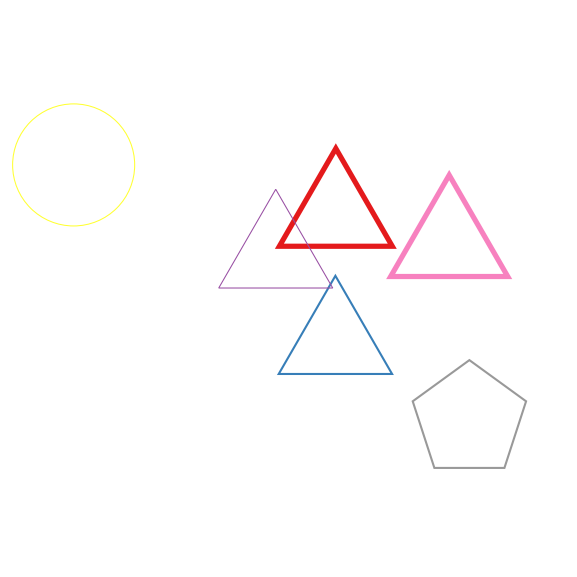[{"shape": "triangle", "thickness": 2.5, "radius": 0.56, "center": [0.582, 0.629]}, {"shape": "triangle", "thickness": 1, "radius": 0.57, "center": [0.581, 0.408]}, {"shape": "triangle", "thickness": 0.5, "radius": 0.57, "center": [0.477, 0.557]}, {"shape": "circle", "thickness": 0.5, "radius": 0.53, "center": [0.128, 0.714]}, {"shape": "triangle", "thickness": 2.5, "radius": 0.59, "center": [0.778, 0.579]}, {"shape": "pentagon", "thickness": 1, "radius": 0.52, "center": [0.813, 0.272]}]